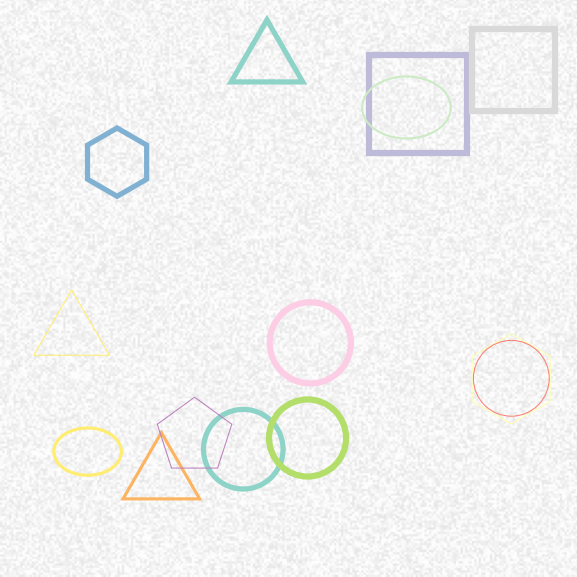[{"shape": "triangle", "thickness": 2.5, "radius": 0.36, "center": [0.462, 0.893]}, {"shape": "circle", "thickness": 2.5, "radius": 0.34, "center": [0.421, 0.221]}, {"shape": "hexagon", "thickness": 0.5, "radius": 0.39, "center": [0.885, 0.343]}, {"shape": "square", "thickness": 3, "radius": 0.43, "center": [0.724, 0.819]}, {"shape": "circle", "thickness": 0.5, "radius": 0.33, "center": [0.885, 0.344]}, {"shape": "hexagon", "thickness": 2.5, "radius": 0.3, "center": [0.203, 0.718]}, {"shape": "triangle", "thickness": 1.5, "radius": 0.38, "center": [0.279, 0.174]}, {"shape": "circle", "thickness": 3, "radius": 0.33, "center": [0.533, 0.241]}, {"shape": "circle", "thickness": 3, "radius": 0.35, "center": [0.537, 0.405]}, {"shape": "square", "thickness": 3, "radius": 0.36, "center": [0.889, 0.878]}, {"shape": "pentagon", "thickness": 0.5, "radius": 0.34, "center": [0.337, 0.244]}, {"shape": "oval", "thickness": 1, "radius": 0.38, "center": [0.704, 0.813]}, {"shape": "oval", "thickness": 1.5, "radius": 0.29, "center": [0.152, 0.217]}, {"shape": "triangle", "thickness": 0.5, "radius": 0.38, "center": [0.124, 0.422]}]